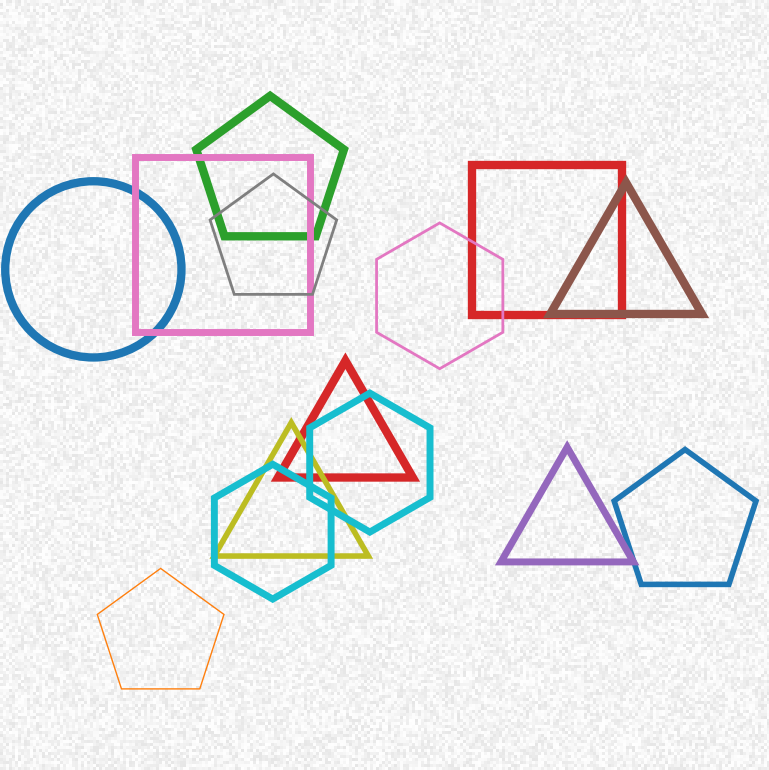[{"shape": "pentagon", "thickness": 2, "radius": 0.48, "center": [0.89, 0.319]}, {"shape": "circle", "thickness": 3, "radius": 0.57, "center": [0.121, 0.65]}, {"shape": "pentagon", "thickness": 0.5, "radius": 0.43, "center": [0.209, 0.175]}, {"shape": "pentagon", "thickness": 3, "radius": 0.5, "center": [0.351, 0.775]}, {"shape": "square", "thickness": 3, "radius": 0.49, "center": [0.711, 0.689]}, {"shape": "triangle", "thickness": 3, "radius": 0.51, "center": [0.449, 0.43]}, {"shape": "triangle", "thickness": 2.5, "radius": 0.5, "center": [0.737, 0.32]}, {"shape": "triangle", "thickness": 3, "radius": 0.57, "center": [0.813, 0.649]}, {"shape": "hexagon", "thickness": 1, "radius": 0.47, "center": [0.571, 0.616]}, {"shape": "square", "thickness": 2.5, "radius": 0.57, "center": [0.289, 0.683]}, {"shape": "pentagon", "thickness": 1, "radius": 0.43, "center": [0.355, 0.688]}, {"shape": "triangle", "thickness": 2, "radius": 0.58, "center": [0.378, 0.336]}, {"shape": "hexagon", "thickness": 2.5, "radius": 0.45, "center": [0.48, 0.399]}, {"shape": "hexagon", "thickness": 2.5, "radius": 0.44, "center": [0.354, 0.31]}]